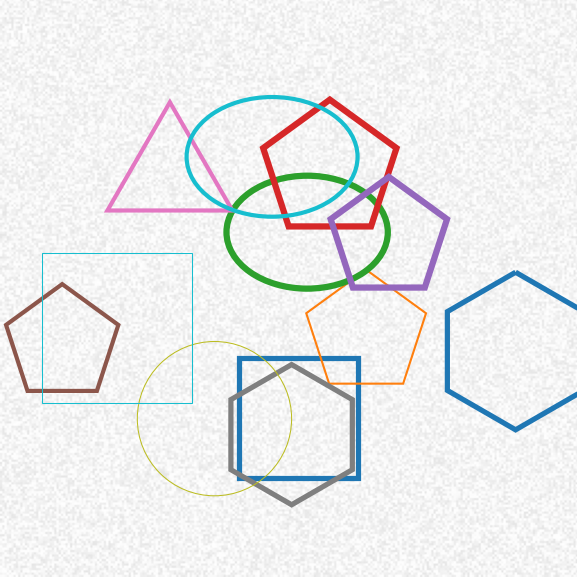[{"shape": "hexagon", "thickness": 2.5, "radius": 0.68, "center": [0.893, 0.391]}, {"shape": "square", "thickness": 2.5, "radius": 0.52, "center": [0.517, 0.275]}, {"shape": "pentagon", "thickness": 1, "radius": 0.55, "center": [0.634, 0.423]}, {"shape": "oval", "thickness": 3, "radius": 0.7, "center": [0.532, 0.597]}, {"shape": "pentagon", "thickness": 3, "radius": 0.61, "center": [0.571, 0.705]}, {"shape": "pentagon", "thickness": 3, "radius": 0.53, "center": [0.673, 0.587]}, {"shape": "pentagon", "thickness": 2, "radius": 0.51, "center": [0.108, 0.405]}, {"shape": "triangle", "thickness": 2, "radius": 0.62, "center": [0.294, 0.697]}, {"shape": "hexagon", "thickness": 2.5, "radius": 0.61, "center": [0.505, 0.246]}, {"shape": "circle", "thickness": 0.5, "radius": 0.67, "center": [0.371, 0.274]}, {"shape": "square", "thickness": 0.5, "radius": 0.65, "center": [0.203, 0.431]}, {"shape": "oval", "thickness": 2, "radius": 0.74, "center": [0.471, 0.728]}]